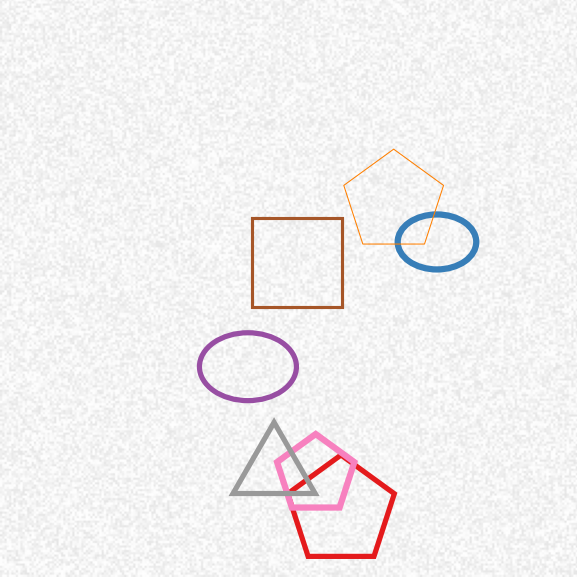[{"shape": "pentagon", "thickness": 2.5, "radius": 0.49, "center": [0.591, 0.114]}, {"shape": "oval", "thickness": 3, "radius": 0.34, "center": [0.757, 0.58]}, {"shape": "oval", "thickness": 2.5, "radius": 0.42, "center": [0.429, 0.364]}, {"shape": "pentagon", "thickness": 0.5, "radius": 0.45, "center": [0.682, 0.65]}, {"shape": "square", "thickness": 1.5, "radius": 0.39, "center": [0.514, 0.545]}, {"shape": "pentagon", "thickness": 3, "radius": 0.35, "center": [0.547, 0.177]}, {"shape": "triangle", "thickness": 2.5, "radius": 0.41, "center": [0.475, 0.186]}]